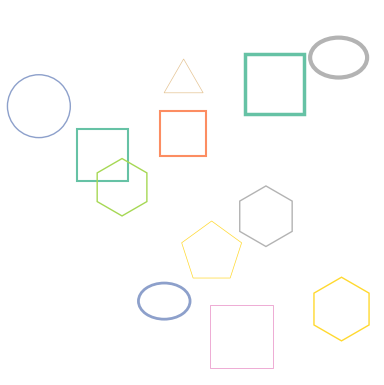[{"shape": "square", "thickness": 2.5, "radius": 0.39, "center": [0.713, 0.782]}, {"shape": "square", "thickness": 1.5, "radius": 0.33, "center": [0.265, 0.598]}, {"shape": "square", "thickness": 1.5, "radius": 0.3, "center": [0.475, 0.653]}, {"shape": "oval", "thickness": 2, "radius": 0.34, "center": [0.427, 0.218]}, {"shape": "circle", "thickness": 1, "radius": 0.41, "center": [0.101, 0.724]}, {"shape": "square", "thickness": 0.5, "radius": 0.41, "center": [0.628, 0.127]}, {"shape": "hexagon", "thickness": 1, "radius": 0.37, "center": [0.317, 0.514]}, {"shape": "hexagon", "thickness": 1, "radius": 0.41, "center": [0.887, 0.197]}, {"shape": "pentagon", "thickness": 0.5, "radius": 0.41, "center": [0.55, 0.344]}, {"shape": "triangle", "thickness": 0.5, "radius": 0.29, "center": [0.477, 0.788]}, {"shape": "hexagon", "thickness": 1, "radius": 0.39, "center": [0.691, 0.438]}, {"shape": "oval", "thickness": 3, "radius": 0.37, "center": [0.88, 0.85]}]